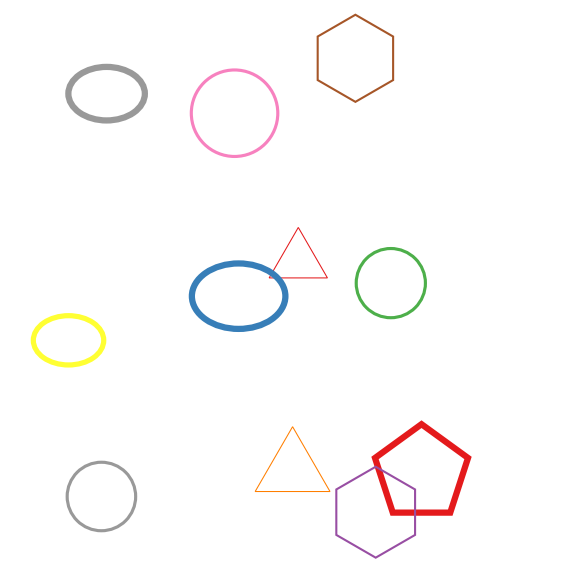[{"shape": "triangle", "thickness": 0.5, "radius": 0.29, "center": [0.517, 0.547]}, {"shape": "pentagon", "thickness": 3, "radius": 0.42, "center": [0.73, 0.18]}, {"shape": "oval", "thickness": 3, "radius": 0.4, "center": [0.413, 0.486]}, {"shape": "circle", "thickness": 1.5, "radius": 0.3, "center": [0.677, 0.509]}, {"shape": "hexagon", "thickness": 1, "radius": 0.39, "center": [0.651, 0.112]}, {"shape": "triangle", "thickness": 0.5, "radius": 0.37, "center": [0.507, 0.185]}, {"shape": "oval", "thickness": 2.5, "radius": 0.3, "center": [0.119, 0.41]}, {"shape": "hexagon", "thickness": 1, "radius": 0.38, "center": [0.615, 0.898]}, {"shape": "circle", "thickness": 1.5, "radius": 0.37, "center": [0.406, 0.803]}, {"shape": "oval", "thickness": 3, "radius": 0.33, "center": [0.185, 0.837]}, {"shape": "circle", "thickness": 1.5, "radius": 0.3, "center": [0.176, 0.139]}]